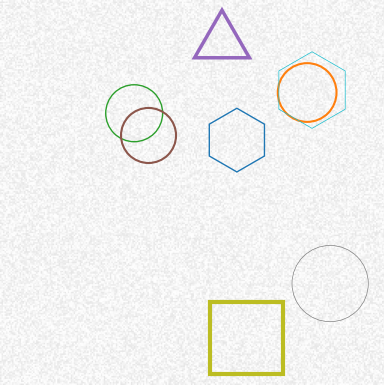[{"shape": "hexagon", "thickness": 1, "radius": 0.41, "center": [0.615, 0.636]}, {"shape": "circle", "thickness": 1.5, "radius": 0.38, "center": [0.798, 0.76]}, {"shape": "circle", "thickness": 1, "radius": 0.37, "center": [0.349, 0.706]}, {"shape": "triangle", "thickness": 2.5, "radius": 0.41, "center": [0.577, 0.891]}, {"shape": "circle", "thickness": 1.5, "radius": 0.36, "center": [0.386, 0.648]}, {"shape": "circle", "thickness": 0.5, "radius": 0.5, "center": [0.858, 0.263]}, {"shape": "square", "thickness": 3, "radius": 0.47, "center": [0.641, 0.122]}, {"shape": "hexagon", "thickness": 0.5, "radius": 0.5, "center": [0.81, 0.766]}]